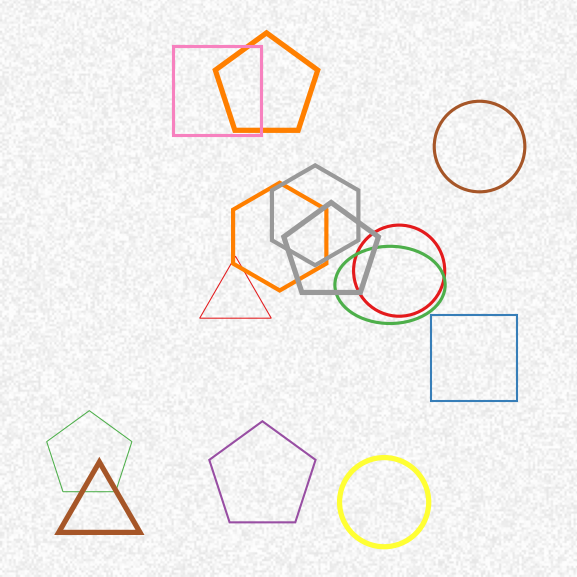[{"shape": "circle", "thickness": 1.5, "radius": 0.39, "center": [0.691, 0.53]}, {"shape": "triangle", "thickness": 0.5, "radius": 0.36, "center": [0.408, 0.484]}, {"shape": "square", "thickness": 1, "radius": 0.37, "center": [0.821, 0.379]}, {"shape": "oval", "thickness": 1.5, "radius": 0.48, "center": [0.675, 0.506]}, {"shape": "pentagon", "thickness": 0.5, "radius": 0.39, "center": [0.155, 0.21]}, {"shape": "pentagon", "thickness": 1, "radius": 0.48, "center": [0.454, 0.173]}, {"shape": "hexagon", "thickness": 2, "radius": 0.47, "center": [0.484, 0.589]}, {"shape": "pentagon", "thickness": 2.5, "radius": 0.47, "center": [0.462, 0.849]}, {"shape": "circle", "thickness": 2.5, "radius": 0.39, "center": [0.665, 0.13]}, {"shape": "triangle", "thickness": 2.5, "radius": 0.41, "center": [0.172, 0.118]}, {"shape": "circle", "thickness": 1.5, "radius": 0.39, "center": [0.83, 0.745]}, {"shape": "square", "thickness": 1.5, "radius": 0.38, "center": [0.376, 0.842]}, {"shape": "pentagon", "thickness": 2.5, "radius": 0.43, "center": [0.573, 0.562]}, {"shape": "hexagon", "thickness": 2, "radius": 0.43, "center": [0.546, 0.626]}]